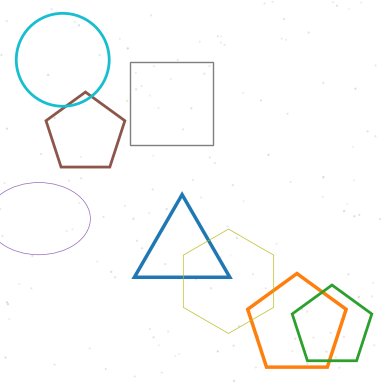[{"shape": "triangle", "thickness": 2.5, "radius": 0.72, "center": [0.473, 0.351]}, {"shape": "pentagon", "thickness": 2.5, "radius": 0.67, "center": [0.771, 0.155]}, {"shape": "pentagon", "thickness": 2, "radius": 0.54, "center": [0.862, 0.151]}, {"shape": "oval", "thickness": 0.5, "radius": 0.67, "center": [0.101, 0.432]}, {"shape": "pentagon", "thickness": 2, "radius": 0.54, "center": [0.222, 0.653]}, {"shape": "square", "thickness": 1, "radius": 0.54, "center": [0.445, 0.731]}, {"shape": "hexagon", "thickness": 0.5, "radius": 0.68, "center": [0.593, 0.269]}, {"shape": "circle", "thickness": 2, "radius": 0.6, "center": [0.163, 0.845]}]